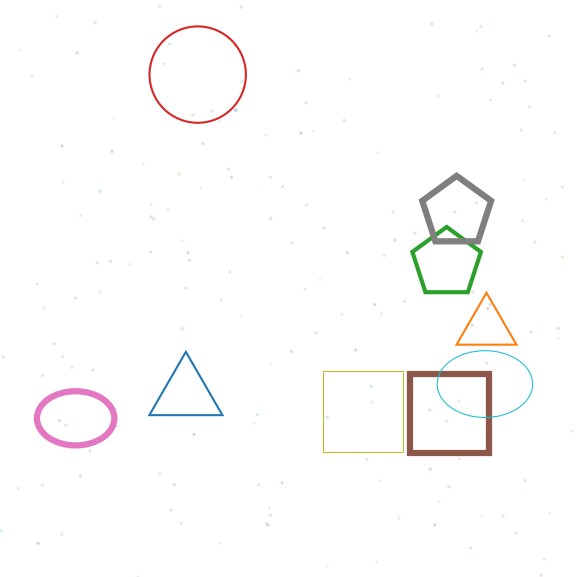[{"shape": "triangle", "thickness": 1, "radius": 0.37, "center": [0.322, 0.317]}, {"shape": "triangle", "thickness": 1, "radius": 0.3, "center": [0.842, 0.432]}, {"shape": "pentagon", "thickness": 2, "radius": 0.31, "center": [0.773, 0.544]}, {"shape": "circle", "thickness": 1, "radius": 0.42, "center": [0.342, 0.87]}, {"shape": "square", "thickness": 3, "radius": 0.34, "center": [0.778, 0.283]}, {"shape": "oval", "thickness": 3, "radius": 0.34, "center": [0.131, 0.275]}, {"shape": "pentagon", "thickness": 3, "radius": 0.31, "center": [0.791, 0.632]}, {"shape": "square", "thickness": 0.5, "radius": 0.35, "center": [0.628, 0.287]}, {"shape": "oval", "thickness": 0.5, "radius": 0.41, "center": [0.84, 0.334]}]